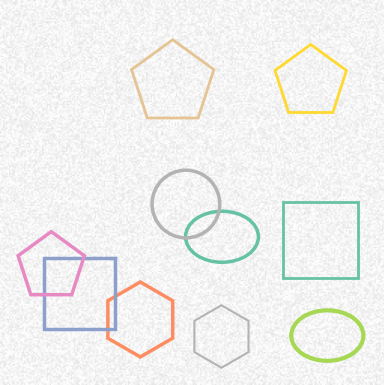[{"shape": "oval", "thickness": 2.5, "radius": 0.47, "center": [0.577, 0.385]}, {"shape": "square", "thickness": 2, "radius": 0.49, "center": [0.832, 0.377]}, {"shape": "hexagon", "thickness": 2.5, "radius": 0.49, "center": [0.364, 0.17]}, {"shape": "square", "thickness": 2.5, "radius": 0.46, "center": [0.207, 0.237]}, {"shape": "pentagon", "thickness": 2.5, "radius": 0.45, "center": [0.133, 0.308]}, {"shape": "oval", "thickness": 3, "radius": 0.47, "center": [0.85, 0.128]}, {"shape": "pentagon", "thickness": 2, "radius": 0.49, "center": [0.807, 0.787]}, {"shape": "pentagon", "thickness": 2, "radius": 0.56, "center": [0.449, 0.784]}, {"shape": "circle", "thickness": 2.5, "radius": 0.44, "center": [0.483, 0.47]}, {"shape": "hexagon", "thickness": 1.5, "radius": 0.41, "center": [0.575, 0.126]}]